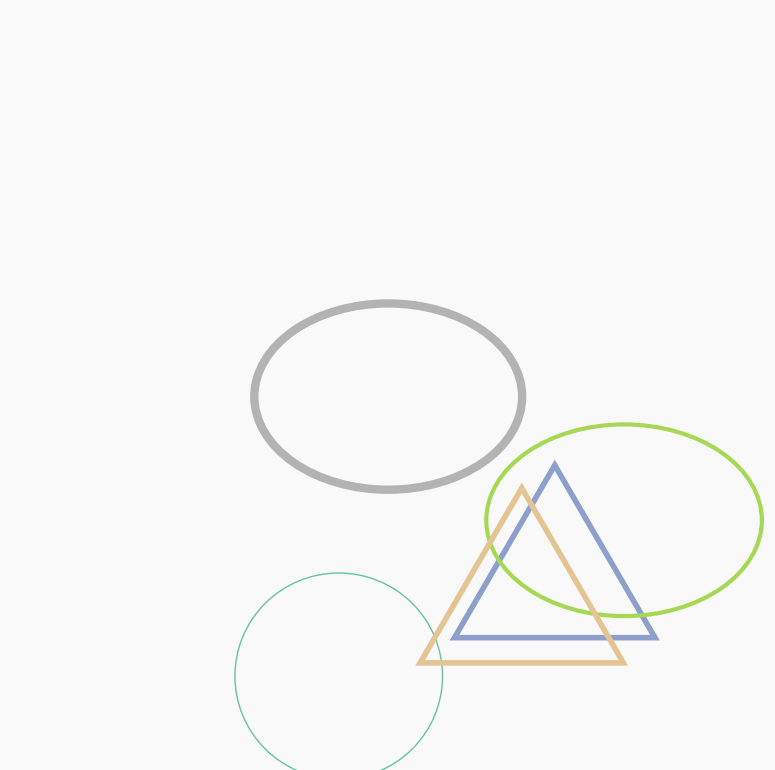[{"shape": "circle", "thickness": 0.5, "radius": 0.67, "center": [0.437, 0.122]}, {"shape": "triangle", "thickness": 2, "radius": 0.75, "center": [0.716, 0.247]}, {"shape": "oval", "thickness": 1.5, "radius": 0.89, "center": [0.805, 0.324]}, {"shape": "triangle", "thickness": 2, "radius": 0.76, "center": [0.673, 0.215]}, {"shape": "oval", "thickness": 3, "radius": 0.86, "center": [0.501, 0.485]}]